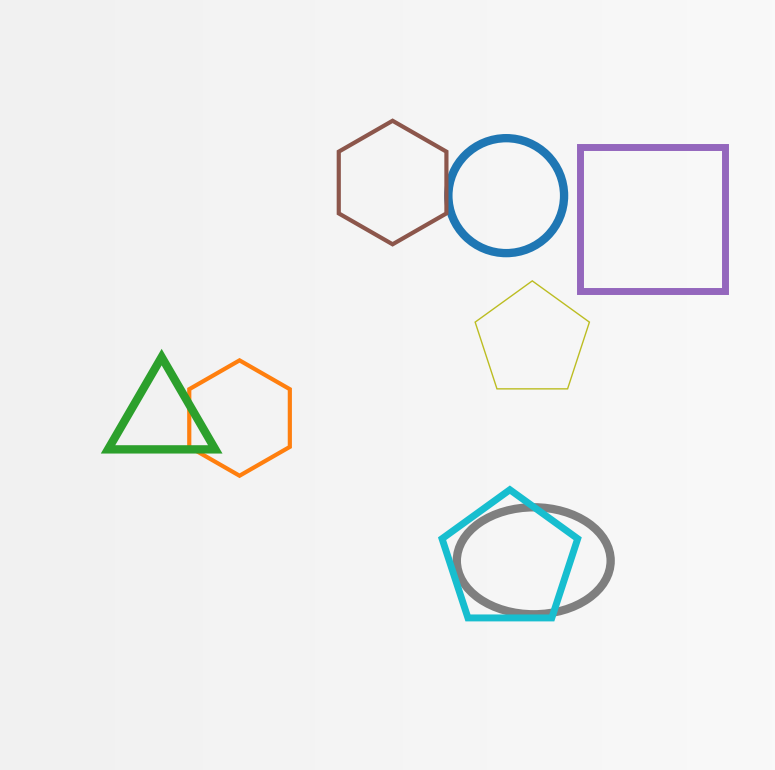[{"shape": "circle", "thickness": 3, "radius": 0.37, "center": [0.653, 0.746]}, {"shape": "hexagon", "thickness": 1.5, "radius": 0.37, "center": [0.309, 0.457]}, {"shape": "triangle", "thickness": 3, "radius": 0.4, "center": [0.209, 0.456]}, {"shape": "square", "thickness": 2.5, "radius": 0.47, "center": [0.842, 0.716]}, {"shape": "hexagon", "thickness": 1.5, "radius": 0.4, "center": [0.507, 0.763]}, {"shape": "oval", "thickness": 3, "radius": 0.5, "center": [0.689, 0.272]}, {"shape": "pentagon", "thickness": 0.5, "radius": 0.39, "center": [0.687, 0.558]}, {"shape": "pentagon", "thickness": 2.5, "radius": 0.46, "center": [0.658, 0.272]}]